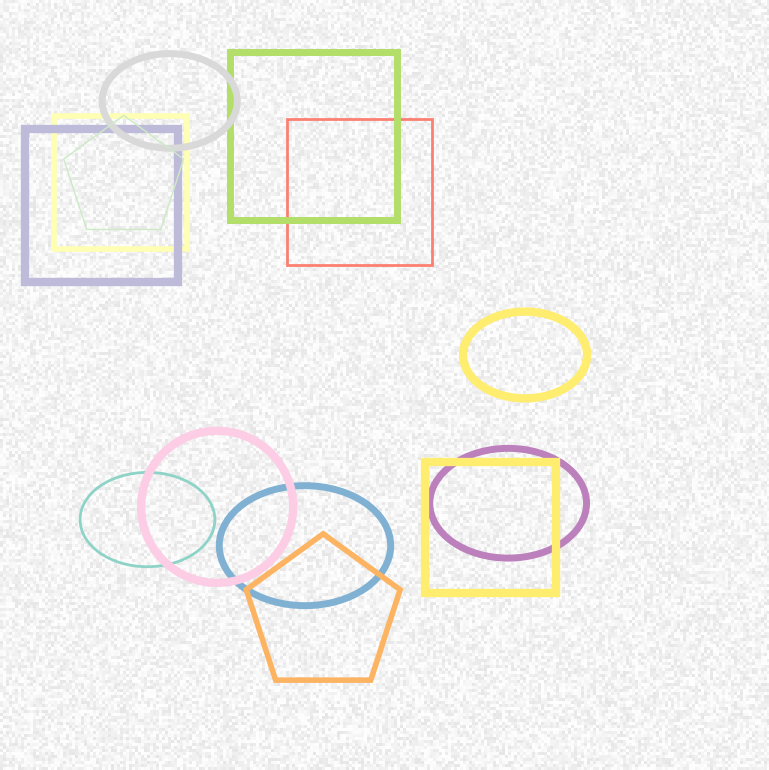[{"shape": "oval", "thickness": 1, "radius": 0.44, "center": [0.192, 0.325]}, {"shape": "square", "thickness": 2, "radius": 0.43, "center": [0.156, 0.763]}, {"shape": "square", "thickness": 3, "radius": 0.5, "center": [0.132, 0.734]}, {"shape": "square", "thickness": 1, "radius": 0.47, "center": [0.467, 0.75]}, {"shape": "oval", "thickness": 2.5, "radius": 0.56, "center": [0.396, 0.291]}, {"shape": "pentagon", "thickness": 2, "radius": 0.53, "center": [0.42, 0.202]}, {"shape": "square", "thickness": 2.5, "radius": 0.54, "center": [0.407, 0.823]}, {"shape": "circle", "thickness": 3, "radius": 0.49, "center": [0.282, 0.342]}, {"shape": "oval", "thickness": 2.5, "radius": 0.44, "center": [0.22, 0.869]}, {"shape": "oval", "thickness": 2.5, "radius": 0.51, "center": [0.66, 0.346]}, {"shape": "pentagon", "thickness": 0.5, "radius": 0.41, "center": [0.161, 0.768]}, {"shape": "square", "thickness": 3, "radius": 0.43, "center": [0.637, 0.315]}, {"shape": "oval", "thickness": 3, "radius": 0.4, "center": [0.682, 0.539]}]